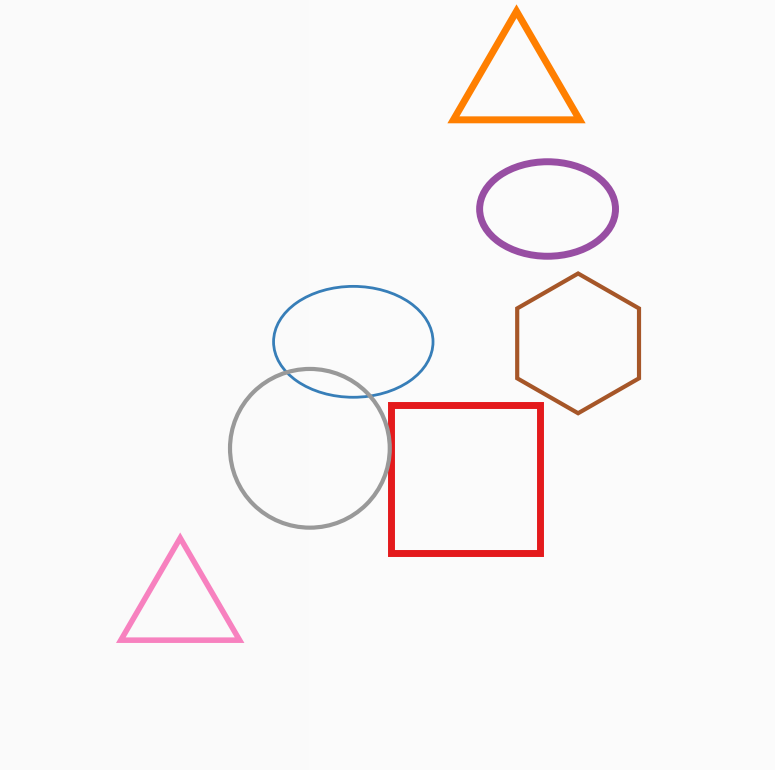[{"shape": "square", "thickness": 2.5, "radius": 0.48, "center": [0.601, 0.378]}, {"shape": "oval", "thickness": 1, "radius": 0.51, "center": [0.456, 0.556]}, {"shape": "oval", "thickness": 2.5, "radius": 0.44, "center": [0.707, 0.729]}, {"shape": "triangle", "thickness": 2.5, "radius": 0.47, "center": [0.666, 0.891]}, {"shape": "hexagon", "thickness": 1.5, "radius": 0.45, "center": [0.746, 0.554]}, {"shape": "triangle", "thickness": 2, "radius": 0.44, "center": [0.233, 0.213]}, {"shape": "circle", "thickness": 1.5, "radius": 0.52, "center": [0.4, 0.418]}]